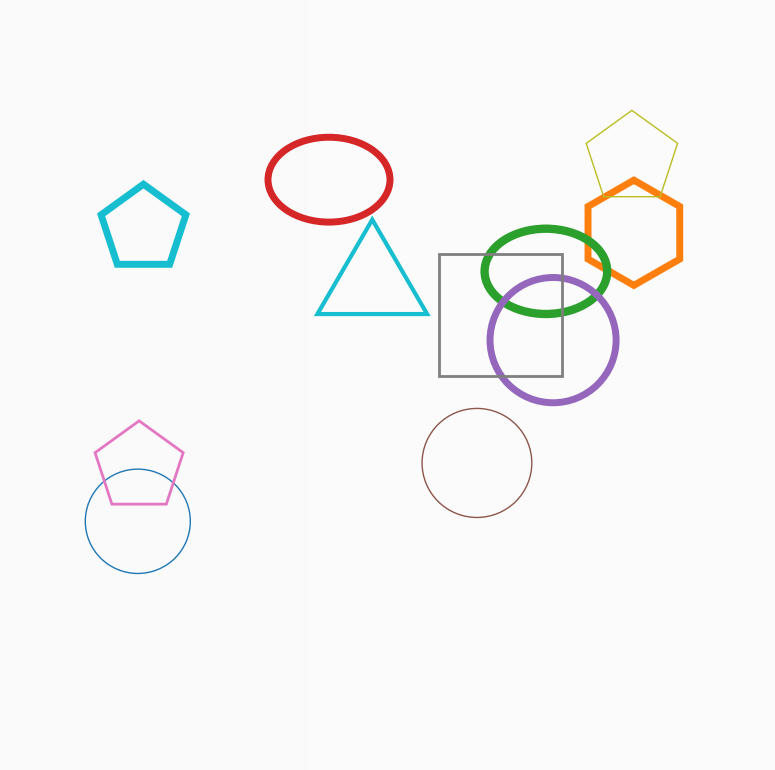[{"shape": "circle", "thickness": 0.5, "radius": 0.34, "center": [0.178, 0.323]}, {"shape": "hexagon", "thickness": 2.5, "radius": 0.34, "center": [0.818, 0.698]}, {"shape": "oval", "thickness": 3, "radius": 0.4, "center": [0.704, 0.648]}, {"shape": "oval", "thickness": 2.5, "radius": 0.39, "center": [0.425, 0.767]}, {"shape": "circle", "thickness": 2.5, "radius": 0.41, "center": [0.714, 0.558]}, {"shape": "circle", "thickness": 0.5, "radius": 0.35, "center": [0.615, 0.399]}, {"shape": "pentagon", "thickness": 1, "radius": 0.3, "center": [0.18, 0.394]}, {"shape": "square", "thickness": 1, "radius": 0.4, "center": [0.646, 0.591]}, {"shape": "pentagon", "thickness": 0.5, "radius": 0.31, "center": [0.815, 0.795]}, {"shape": "triangle", "thickness": 1.5, "radius": 0.41, "center": [0.48, 0.633]}, {"shape": "pentagon", "thickness": 2.5, "radius": 0.29, "center": [0.185, 0.703]}]